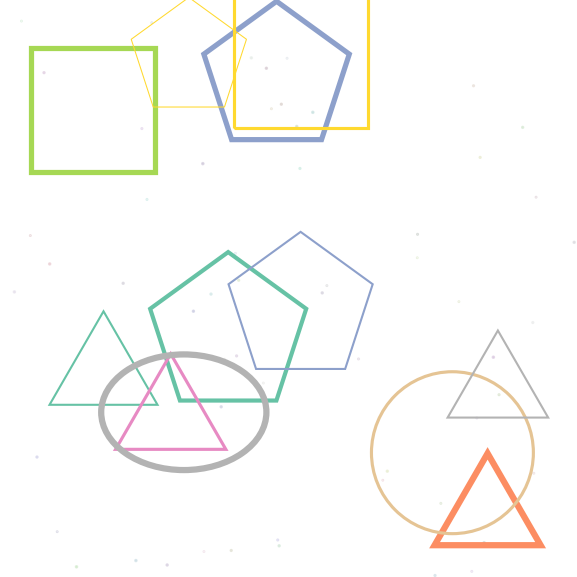[{"shape": "triangle", "thickness": 1, "radius": 0.54, "center": [0.179, 0.352]}, {"shape": "pentagon", "thickness": 2, "radius": 0.71, "center": [0.395, 0.421]}, {"shape": "triangle", "thickness": 3, "radius": 0.53, "center": [0.844, 0.108]}, {"shape": "pentagon", "thickness": 2.5, "radius": 0.66, "center": [0.479, 0.864]}, {"shape": "pentagon", "thickness": 1, "radius": 0.66, "center": [0.521, 0.466]}, {"shape": "triangle", "thickness": 1.5, "radius": 0.55, "center": [0.296, 0.276]}, {"shape": "square", "thickness": 2.5, "radius": 0.54, "center": [0.161, 0.808]}, {"shape": "square", "thickness": 1.5, "radius": 0.58, "center": [0.521, 0.894]}, {"shape": "pentagon", "thickness": 0.5, "radius": 0.52, "center": [0.327, 0.899]}, {"shape": "circle", "thickness": 1.5, "radius": 0.7, "center": [0.783, 0.215]}, {"shape": "triangle", "thickness": 1, "radius": 0.5, "center": [0.862, 0.326]}, {"shape": "oval", "thickness": 3, "radius": 0.72, "center": [0.318, 0.285]}]